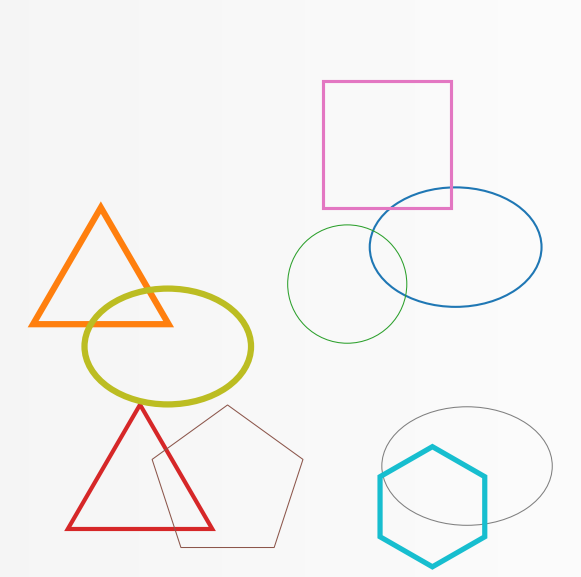[{"shape": "oval", "thickness": 1, "radius": 0.74, "center": [0.784, 0.571]}, {"shape": "triangle", "thickness": 3, "radius": 0.67, "center": [0.174, 0.505]}, {"shape": "circle", "thickness": 0.5, "radius": 0.51, "center": [0.597, 0.507]}, {"shape": "triangle", "thickness": 2, "radius": 0.72, "center": [0.241, 0.155]}, {"shape": "pentagon", "thickness": 0.5, "radius": 0.68, "center": [0.391, 0.161]}, {"shape": "square", "thickness": 1.5, "radius": 0.55, "center": [0.665, 0.749]}, {"shape": "oval", "thickness": 0.5, "radius": 0.73, "center": [0.804, 0.192]}, {"shape": "oval", "thickness": 3, "radius": 0.72, "center": [0.289, 0.399]}, {"shape": "hexagon", "thickness": 2.5, "radius": 0.52, "center": [0.744, 0.122]}]